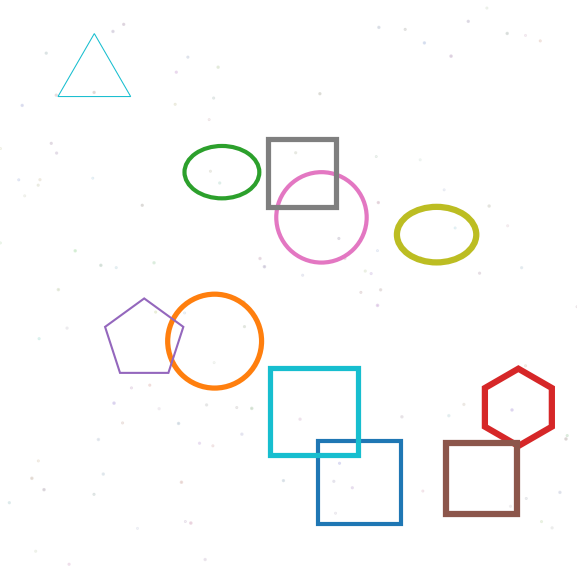[{"shape": "square", "thickness": 2, "radius": 0.36, "center": [0.622, 0.164]}, {"shape": "circle", "thickness": 2.5, "radius": 0.41, "center": [0.372, 0.408]}, {"shape": "oval", "thickness": 2, "radius": 0.32, "center": [0.384, 0.701]}, {"shape": "hexagon", "thickness": 3, "radius": 0.33, "center": [0.898, 0.294]}, {"shape": "pentagon", "thickness": 1, "radius": 0.36, "center": [0.25, 0.411]}, {"shape": "square", "thickness": 3, "radius": 0.31, "center": [0.834, 0.171]}, {"shape": "circle", "thickness": 2, "radius": 0.39, "center": [0.557, 0.623]}, {"shape": "square", "thickness": 2.5, "radius": 0.3, "center": [0.523, 0.699]}, {"shape": "oval", "thickness": 3, "radius": 0.34, "center": [0.756, 0.593]}, {"shape": "square", "thickness": 2.5, "radius": 0.38, "center": [0.544, 0.286]}, {"shape": "triangle", "thickness": 0.5, "radius": 0.36, "center": [0.163, 0.868]}]